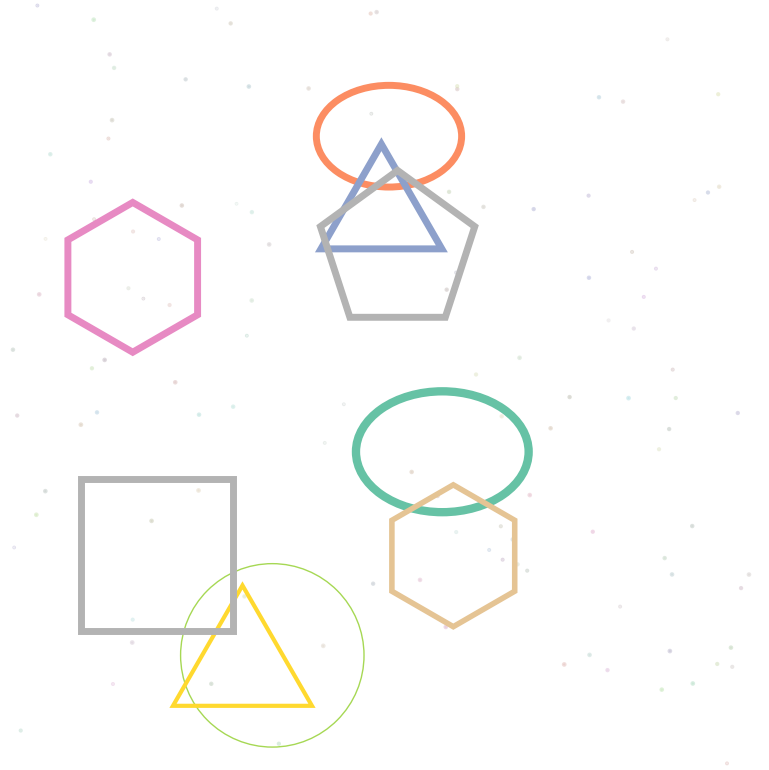[{"shape": "oval", "thickness": 3, "radius": 0.56, "center": [0.574, 0.413]}, {"shape": "oval", "thickness": 2.5, "radius": 0.47, "center": [0.505, 0.823]}, {"shape": "triangle", "thickness": 2.5, "radius": 0.45, "center": [0.495, 0.722]}, {"shape": "hexagon", "thickness": 2.5, "radius": 0.49, "center": [0.172, 0.64]}, {"shape": "circle", "thickness": 0.5, "radius": 0.6, "center": [0.354, 0.149]}, {"shape": "triangle", "thickness": 1.5, "radius": 0.52, "center": [0.315, 0.135]}, {"shape": "hexagon", "thickness": 2, "radius": 0.46, "center": [0.589, 0.278]}, {"shape": "square", "thickness": 2.5, "radius": 0.49, "center": [0.204, 0.279]}, {"shape": "pentagon", "thickness": 2.5, "radius": 0.53, "center": [0.516, 0.673]}]